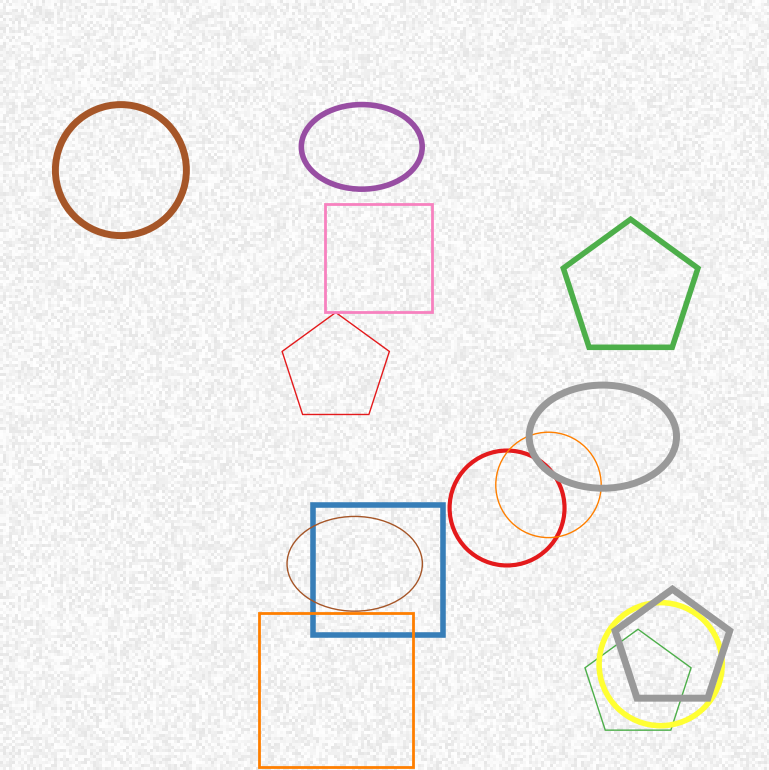[{"shape": "pentagon", "thickness": 0.5, "radius": 0.37, "center": [0.436, 0.521]}, {"shape": "circle", "thickness": 1.5, "radius": 0.37, "center": [0.659, 0.34]}, {"shape": "square", "thickness": 2, "radius": 0.42, "center": [0.491, 0.26]}, {"shape": "pentagon", "thickness": 0.5, "radius": 0.36, "center": [0.829, 0.11]}, {"shape": "pentagon", "thickness": 2, "radius": 0.46, "center": [0.819, 0.623]}, {"shape": "oval", "thickness": 2, "radius": 0.39, "center": [0.47, 0.809]}, {"shape": "square", "thickness": 1, "radius": 0.5, "center": [0.436, 0.104]}, {"shape": "circle", "thickness": 0.5, "radius": 0.34, "center": [0.712, 0.37]}, {"shape": "circle", "thickness": 2, "radius": 0.4, "center": [0.858, 0.137]}, {"shape": "circle", "thickness": 2.5, "radius": 0.43, "center": [0.157, 0.779]}, {"shape": "oval", "thickness": 0.5, "radius": 0.44, "center": [0.461, 0.268]}, {"shape": "square", "thickness": 1, "radius": 0.35, "center": [0.492, 0.665]}, {"shape": "oval", "thickness": 2.5, "radius": 0.48, "center": [0.783, 0.433]}, {"shape": "pentagon", "thickness": 2.5, "radius": 0.39, "center": [0.873, 0.157]}]